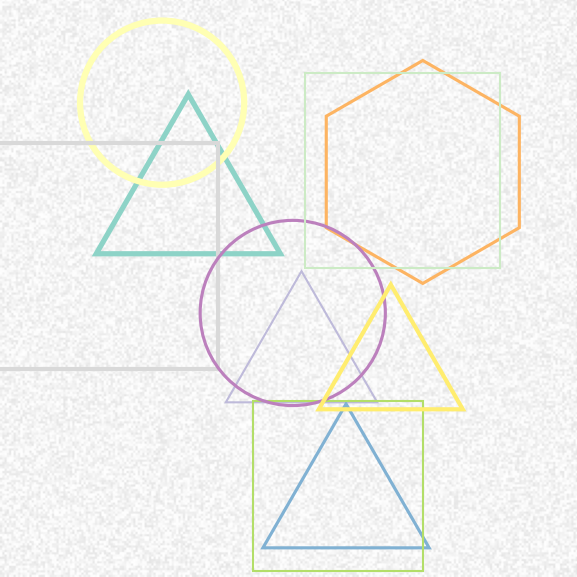[{"shape": "triangle", "thickness": 2.5, "radius": 0.92, "center": [0.326, 0.652]}, {"shape": "circle", "thickness": 3, "radius": 0.71, "center": [0.281, 0.821]}, {"shape": "triangle", "thickness": 1, "radius": 0.76, "center": [0.522, 0.378]}, {"shape": "triangle", "thickness": 1.5, "radius": 0.83, "center": [0.599, 0.134]}, {"shape": "hexagon", "thickness": 1.5, "radius": 0.97, "center": [0.732, 0.701]}, {"shape": "square", "thickness": 1, "radius": 0.74, "center": [0.585, 0.157]}, {"shape": "square", "thickness": 2, "radius": 0.98, "center": [0.181, 0.556]}, {"shape": "circle", "thickness": 1.5, "radius": 0.8, "center": [0.507, 0.457]}, {"shape": "square", "thickness": 1, "radius": 0.85, "center": [0.697, 0.703]}, {"shape": "triangle", "thickness": 2, "radius": 0.72, "center": [0.677, 0.362]}]